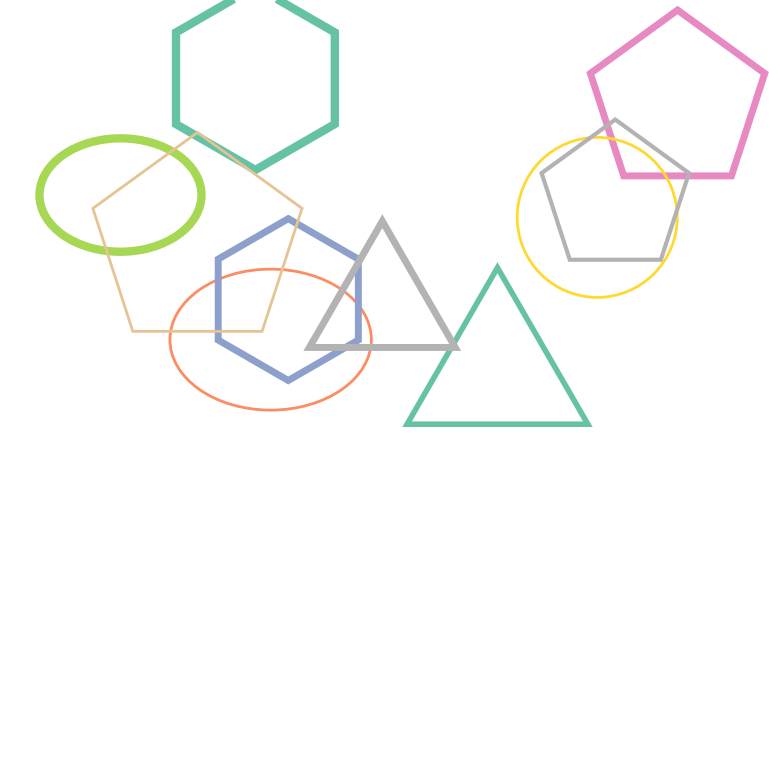[{"shape": "hexagon", "thickness": 3, "radius": 0.6, "center": [0.332, 0.898]}, {"shape": "triangle", "thickness": 2, "radius": 0.68, "center": [0.646, 0.517]}, {"shape": "oval", "thickness": 1, "radius": 0.65, "center": [0.351, 0.559]}, {"shape": "hexagon", "thickness": 2.5, "radius": 0.53, "center": [0.374, 0.611]}, {"shape": "pentagon", "thickness": 2.5, "radius": 0.6, "center": [0.88, 0.868]}, {"shape": "oval", "thickness": 3, "radius": 0.53, "center": [0.156, 0.747]}, {"shape": "circle", "thickness": 1, "radius": 0.52, "center": [0.776, 0.718]}, {"shape": "pentagon", "thickness": 1, "radius": 0.71, "center": [0.256, 0.685]}, {"shape": "pentagon", "thickness": 1.5, "radius": 0.5, "center": [0.799, 0.744]}, {"shape": "triangle", "thickness": 2.5, "radius": 0.55, "center": [0.497, 0.603]}]